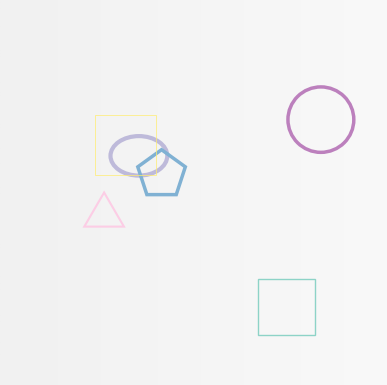[{"shape": "square", "thickness": 1, "radius": 0.37, "center": [0.739, 0.202]}, {"shape": "oval", "thickness": 3, "radius": 0.37, "center": [0.358, 0.595]}, {"shape": "pentagon", "thickness": 2.5, "radius": 0.32, "center": [0.417, 0.547]}, {"shape": "triangle", "thickness": 1.5, "radius": 0.3, "center": [0.269, 0.441]}, {"shape": "circle", "thickness": 2.5, "radius": 0.42, "center": [0.828, 0.689]}, {"shape": "square", "thickness": 0.5, "radius": 0.39, "center": [0.324, 0.624]}]